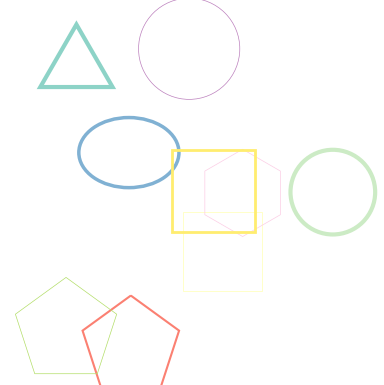[{"shape": "triangle", "thickness": 3, "radius": 0.54, "center": [0.199, 0.828]}, {"shape": "square", "thickness": 0.5, "radius": 0.52, "center": [0.578, 0.347]}, {"shape": "pentagon", "thickness": 1.5, "radius": 0.66, "center": [0.34, 0.1]}, {"shape": "oval", "thickness": 2.5, "radius": 0.65, "center": [0.335, 0.604]}, {"shape": "pentagon", "thickness": 0.5, "radius": 0.69, "center": [0.172, 0.141]}, {"shape": "hexagon", "thickness": 0.5, "radius": 0.57, "center": [0.63, 0.499]}, {"shape": "circle", "thickness": 0.5, "radius": 0.66, "center": [0.491, 0.873]}, {"shape": "circle", "thickness": 3, "radius": 0.55, "center": [0.864, 0.501]}, {"shape": "square", "thickness": 2, "radius": 0.53, "center": [0.555, 0.503]}]